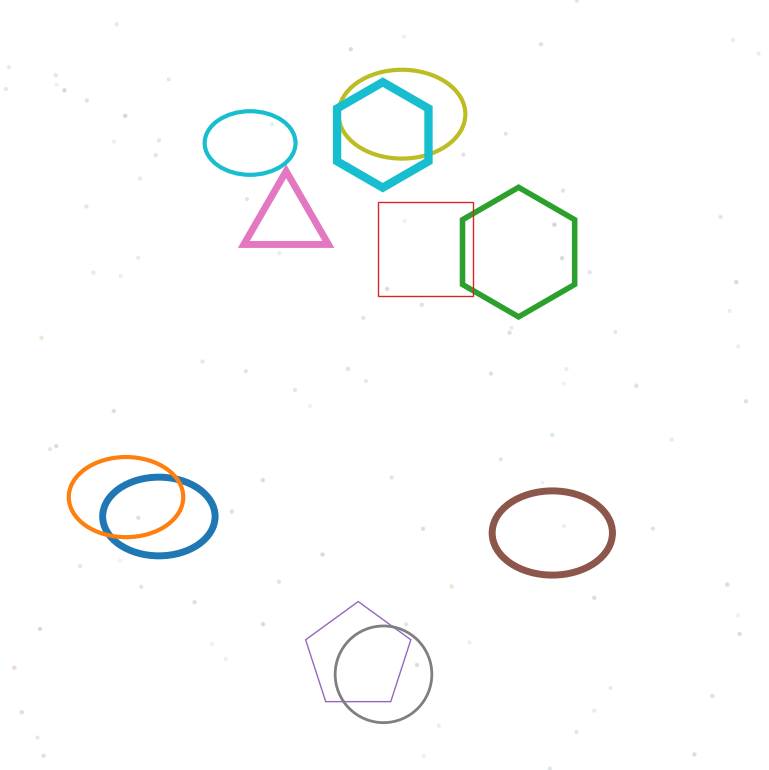[{"shape": "oval", "thickness": 2.5, "radius": 0.37, "center": [0.206, 0.329]}, {"shape": "oval", "thickness": 1.5, "radius": 0.37, "center": [0.164, 0.354]}, {"shape": "hexagon", "thickness": 2, "radius": 0.42, "center": [0.674, 0.673]}, {"shape": "square", "thickness": 0.5, "radius": 0.31, "center": [0.552, 0.676]}, {"shape": "pentagon", "thickness": 0.5, "radius": 0.36, "center": [0.465, 0.147]}, {"shape": "oval", "thickness": 2.5, "radius": 0.39, "center": [0.717, 0.308]}, {"shape": "triangle", "thickness": 2.5, "radius": 0.32, "center": [0.372, 0.714]}, {"shape": "circle", "thickness": 1, "radius": 0.31, "center": [0.498, 0.124]}, {"shape": "oval", "thickness": 1.5, "radius": 0.41, "center": [0.522, 0.852]}, {"shape": "hexagon", "thickness": 3, "radius": 0.34, "center": [0.497, 0.825]}, {"shape": "oval", "thickness": 1.5, "radius": 0.3, "center": [0.325, 0.814]}]